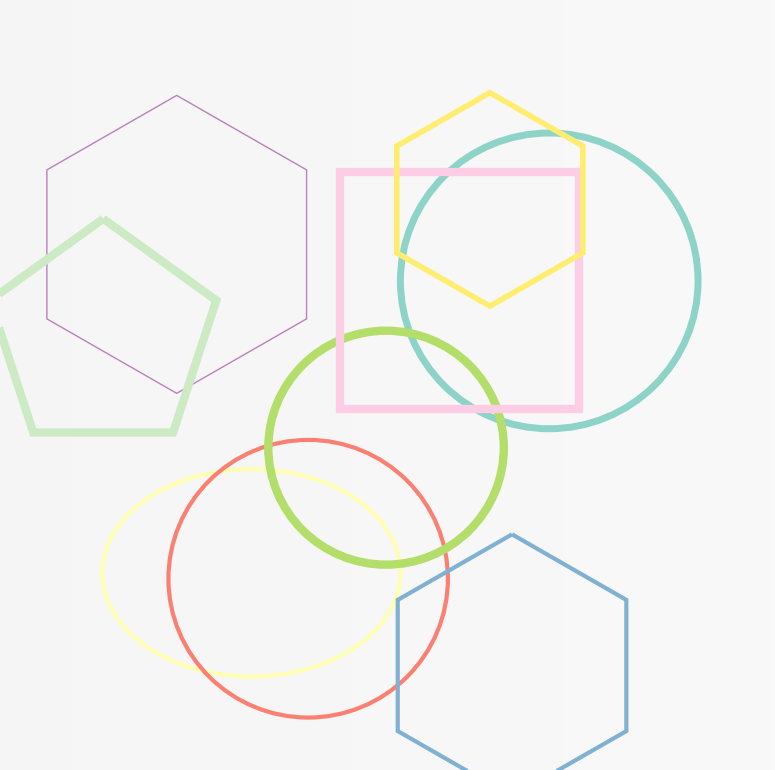[{"shape": "circle", "thickness": 2.5, "radius": 0.96, "center": [0.709, 0.635]}, {"shape": "oval", "thickness": 1.5, "radius": 0.96, "center": [0.324, 0.256]}, {"shape": "circle", "thickness": 1.5, "radius": 0.9, "center": [0.398, 0.248]}, {"shape": "hexagon", "thickness": 1.5, "radius": 0.85, "center": [0.661, 0.136]}, {"shape": "circle", "thickness": 3, "radius": 0.76, "center": [0.498, 0.419]}, {"shape": "square", "thickness": 3, "radius": 0.77, "center": [0.593, 0.623]}, {"shape": "hexagon", "thickness": 0.5, "radius": 0.97, "center": [0.228, 0.683]}, {"shape": "pentagon", "thickness": 3, "radius": 0.77, "center": [0.133, 0.562]}, {"shape": "hexagon", "thickness": 2, "radius": 0.69, "center": [0.632, 0.741]}]